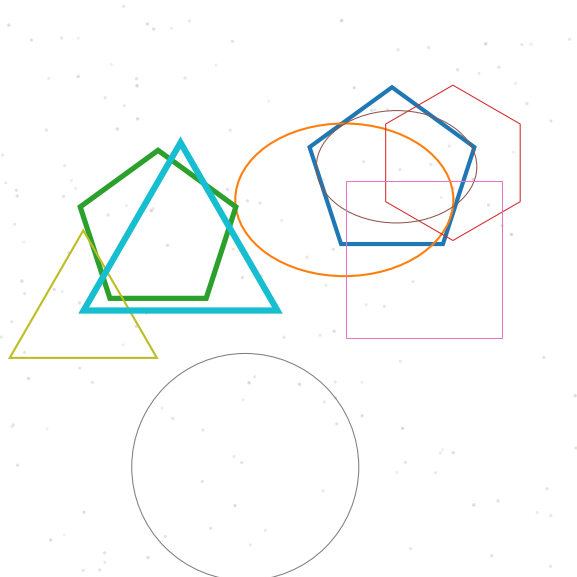[{"shape": "pentagon", "thickness": 2, "radius": 0.75, "center": [0.679, 0.698]}, {"shape": "oval", "thickness": 1, "radius": 0.94, "center": [0.596, 0.653]}, {"shape": "pentagon", "thickness": 2.5, "radius": 0.71, "center": [0.274, 0.597]}, {"shape": "hexagon", "thickness": 0.5, "radius": 0.67, "center": [0.784, 0.717]}, {"shape": "oval", "thickness": 0.5, "radius": 0.69, "center": [0.687, 0.71]}, {"shape": "square", "thickness": 0.5, "radius": 0.68, "center": [0.734, 0.55]}, {"shape": "circle", "thickness": 0.5, "radius": 0.98, "center": [0.425, 0.19]}, {"shape": "triangle", "thickness": 1, "radius": 0.74, "center": [0.144, 0.453]}, {"shape": "triangle", "thickness": 3, "radius": 0.97, "center": [0.313, 0.558]}]